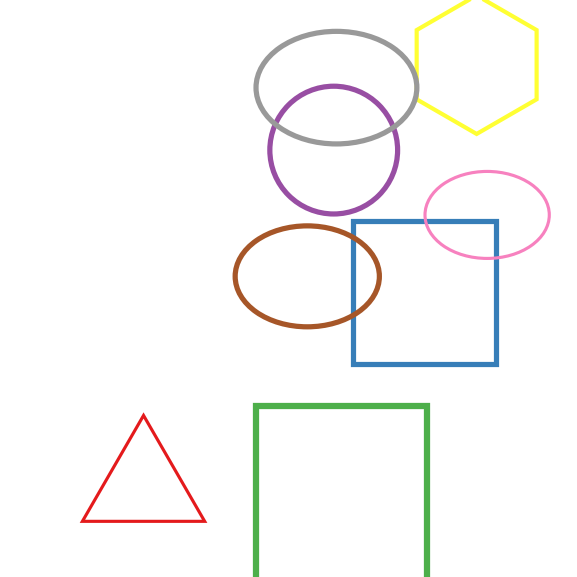[{"shape": "triangle", "thickness": 1.5, "radius": 0.61, "center": [0.249, 0.158]}, {"shape": "square", "thickness": 2.5, "radius": 0.62, "center": [0.734, 0.493]}, {"shape": "square", "thickness": 3, "radius": 0.74, "center": [0.591, 0.147]}, {"shape": "circle", "thickness": 2.5, "radius": 0.55, "center": [0.578, 0.739]}, {"shape": "hexagon", "thickness": 2, "radius": 0.6, "center": [0.825, 0.887]}, {"shape": "oval", "thickness": 2.5, "radius": 0.62, "center": [0.532, 0.521]}, {"shape": "oval", "thickness": 1.5, "radius": 0.54, "center": [0.844, 0.627]}, {"shape": "oval", "thickness": 2.5, "radius": 0.7, "center": [0.583, 0.847]}]